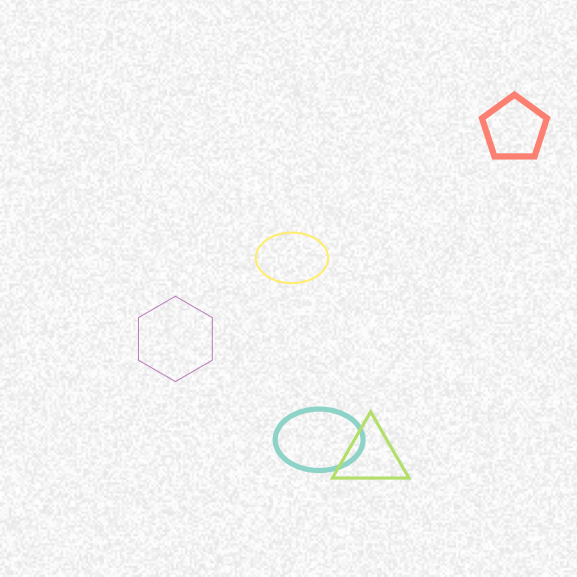[{"shape": "oval", "thickness": 2.5, "radius": 0.38, "center": [0.553, 0.238]}, {"shape": "pentagon", "thickness": 3, "radius": 0.3, "center": [0.891, 0.776]}, {"shape": "triangle", "thickness": 1.5, "radius": 0.38, "center": [0.642, 0.21]}, {"shape": "hexagon", "thickness": 0.5, "radius": 0.37, "center": [0.304, 0.412]}, {"shape": "oval", "thickness": 1, "radius": 0.31, "center": [0.506, 0.553]}]